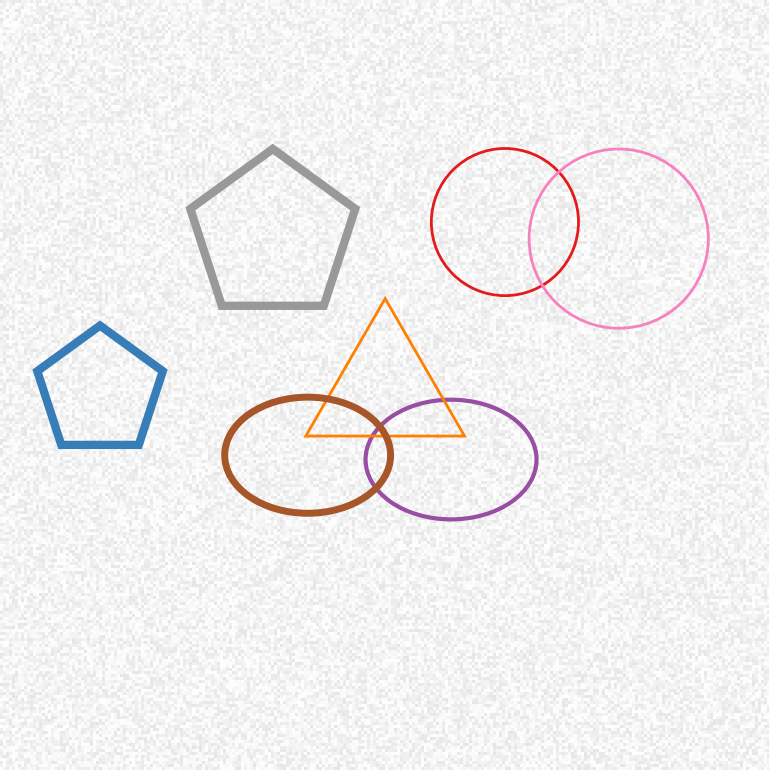[{"shape": "circle", "thickness": 1, "radius": 0.48, "center": [0.656, 0.712]}, {"shape": "pentagon", "thickness": 3, "radius": 0.43, "center": [0.13, 0.492]}, {"shape": "oval", "thickness": 1.5, "radius": 0.56, "center": [0.586, 0.403]}, {"shape": "triangle", "thickness": 1, "radius": 0.6, "center": [0.5, 0.493]}, {"shape": "oval", "thickness": 2.5, "radius": 0.54, "center": [0.4, 0.409]}, {"shape": "circle", "thickness": 1, "radius": 0.58, "center": [0.804, 0.69]}, {"shape": "pentagon", "thickness": 3, "radius": 0.56, "center": [0.354, 0.694]}]